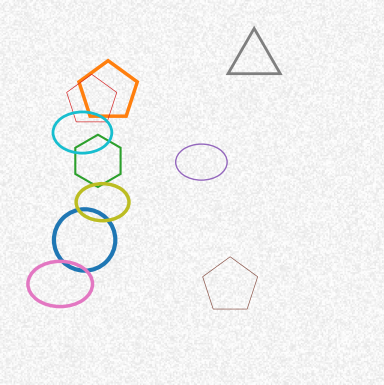[{"shape": "circle", "thickness": 3, "radius": 0.4, "center": [0.22, 0.377]}, {"shape": "pentagon", "thickness": 2.5, "radius": 0.4, "center": [0.281, 0.763]}, {"shape": "hexagon", "thickness": 1.5, "radius": 0.34, "center": [0.254, 0.582]}, {"shape": "pentagon", "thickness": 0.5, "radius": 0.34, "center": [0.238, 0.739]}, {"shape": "oval", "thickness": 1, "radius": 0.33, "center": [0.523, 0.579]}, {"shape": "pentagon", "thickness": 0.5, "radius": 0.38, "center": [0.598, 0.258]}, {"shape": "oval", "thickness": 2.5, "radius": 0.42, "center": [0.156, 0.262]}, {"shape": "triangle", "thickness": 2, "radius": 0.39, "center": [0.66, 0.848]}, {"shape": "oval", "thickness": 2.5, "radius": 0.34, "center": [0.266, 0.475]}, {"shape": "oval", "thickness": 2, "radius": 0.38, "center": [0.214, 0.656]}]